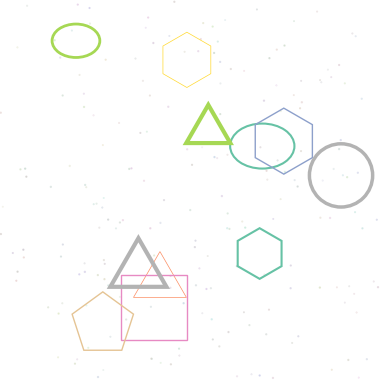[{"shape": "hexagon", "thickness": 1.5, "radius": 0.33, "center": [0.674, 0.341]}, {"shape": "oval", "thickness": 1.5, "radius": 0.42, "center": [0.681, 0.621]}, {"shape": "triangle", "thickness": 0.5, "radius": 0.4, "center": [0.415, 0.267]}, {"shape": "hexagon", "thickness": 1, "radius": 0.43, "center": [0.737, 0.633]}, {"shape": "square", "thickness": 1, "radius": 0.43, "center": [0.4, 0.201]}, {"shape": "triangle", "thickness": 3, "radius": 0.33, "center": [0.541, 0.661]}, {"shape": "oval", "thickness": 2, "radius": 0.31, "center": [0.197, 0.894]}, {"shape": "hexagon", "thickness": 0.5, "radius": 0.36, "center": [0.485, 0.845]}, {"shape": "pentagon", "thickness": 1, "radius": 0.42, "center": [0.267, 0.158]}, {"shape": "circle", "thickness": 2.5, "radius": 0.41, "center": [0.886, 0.544]}, {"shape": "triangle", "thickness": 3, "radius": 0.42, "center": [0.359, 0.297]}]